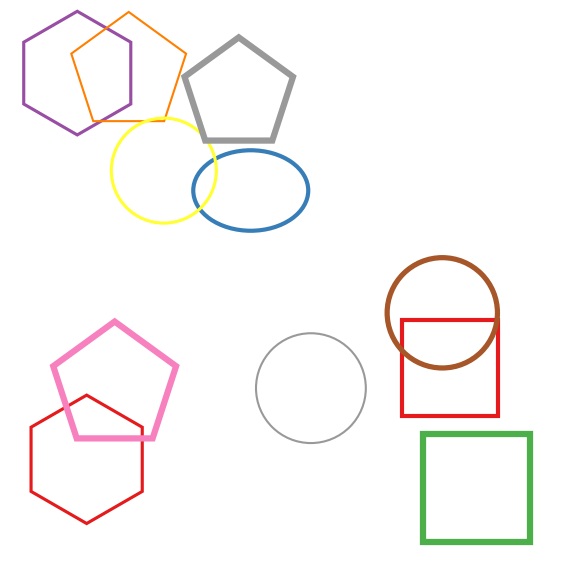[{"shape": "hexagon", "thickness": 1.5, "radius": 0.56, "center": [0.15, 0.204]}, {"shape": "square", "thickness": 2, "radius": 0.41, "center": [0.779, 0.362]}, {"shape": "oval", "thickness": 2, "radius": 0.5, "center": [0.434, 0.669]}, {"shape": "square", "thickness": 3, "radius": 0.47, "center": [0.825, 0.154]}, {"shape": "hexagon", "thickness": 1.5, "radius": 0.54, "center": [0.134, 0.873]}, {"shape": "pentagon", "thickness": 1, "radius": 0.52, "center": [0.223, 0.874]}, {"shape": "circle", "thickness": 1.5, "radius": 0.45, "center": [0.284, 0.704]}, {"shape": "circle", "thickness": 2.5, "radius": 0.48, "center": [0.766, 0.457]}, {"shape": "pentagon", "thickness": 3, "radius": 0.56, "center": [0.199, 0.33]}, {"shape": "circle", "thickness": 1, "radius": 0.48, "center": [0.538, 0.327]}, {"shape": "pentagon", "thickness": 3, "radius": 0.49, "center": [0.413, 0.836]}]